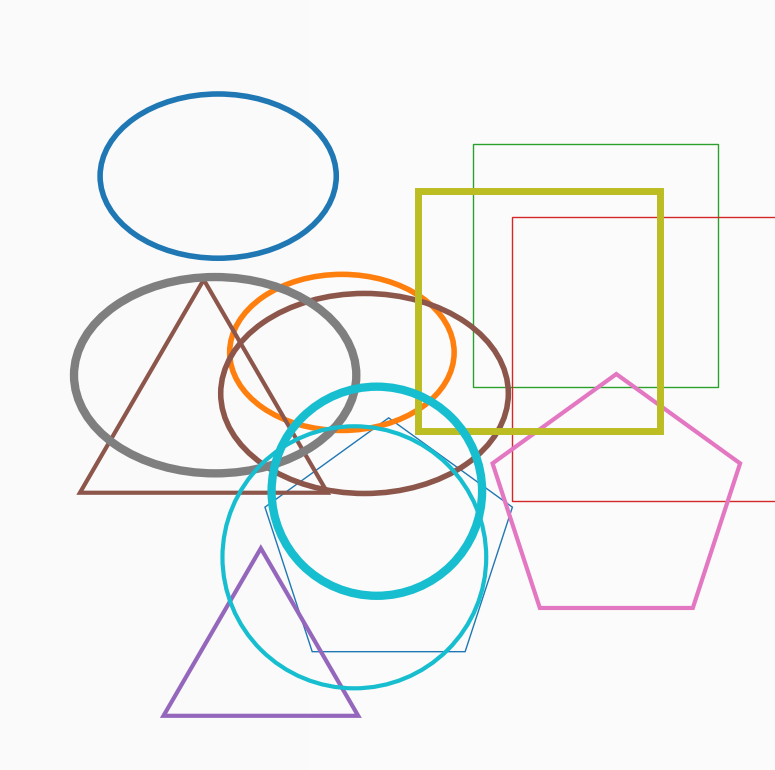[{"shape": "oval", "thickness": 2, "radius": 0.76, "center": [0.282, 0.771]}, {"shape": "pentagon", "thickness": 0.5, "radius": 0.84, "center": [0.502, 0.289]}, {"shape": "oval", "thickness": 2, "radius": 0.72, "center": [0.441, 0.542]}, {"shape": "square", "thickness": 0.5, "radius": 0.79, "center": [0.769, 0.655]}, {"shape": "square", "thickness": 0.5, "radius": 0.92, "center": [0.844, 0.534]}, {"shape": "triangle", "thickness": 1.5, "radius": 0.73, "center": [0.337, 0.143]}, {"shape": "triangle", "thickness": 1.5, "radius": 0.92, "center": [0.263, 0.452]}, {"shape": "oval", "thickness": 2, "radius": 0.93, "center": [0.47, 0.489]}, {"shape": "pentagon", "thickness": 1.5, "radius": 0.84, "center": [0.795, 0.346]}, {"shape": "oval", "thickness": 3, "radius": 0.91, "center": [0.278, 0.513]}, {"shape": "square", "thickness": 2.5, "radius": 0.78, "center": [0.696, 0.596]}, {"shape": "circle", "thickness": 1.5, "radius": 0.85, "center": [0.457, 0.276]}, {"shape": "circle", "thickness": 3, "radius": 0.68, "center": [0.486, 0.362]}]